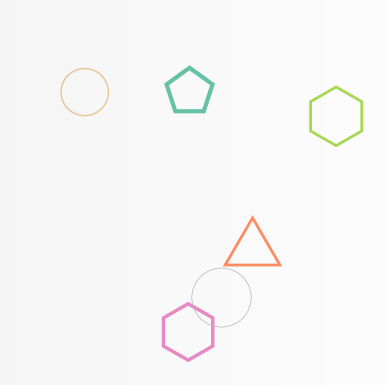[{"shape": "pentagon", "thickness": 3, "radius": 0.31, "center": [0.489, 0.762]}, {"shape": "triangle", "thickness": 2, "radius": 0.41, "center": [0.652, 0.352]}, {"shape": "hexagon", "thickness": 2.5, "radius": 0.37, "center": [0.486, 0.138]}, {"shape": "hexagon", "thickness": 2, "radius": 0.38, "center": [0.868, 0.698]}, {"shape": "circle", "thickness": 1, "radius": 0.31, "center": [0.219, 0.761]}, {"shape": "circle", "thickness": 0.5, "radius": 0.38, "center": [0.572, 0.227]}]